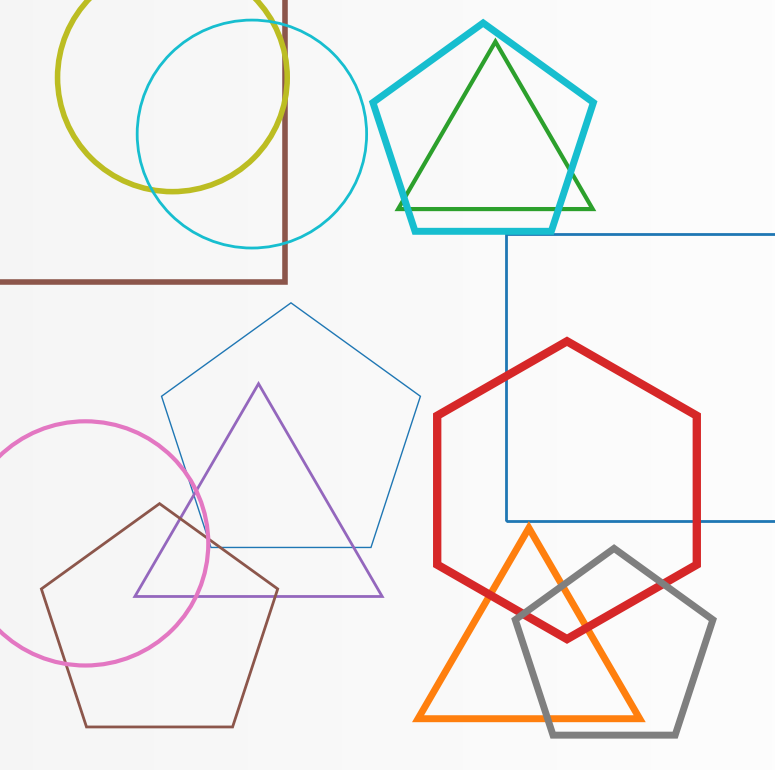[{"shape": "pentagon", "thickness": 0.5, "radius": 0.88, "center": [0.375, 0.431]}, {"shape": "square", "thickness": 1, "radius": 0.93, "center": [0.839, 0.51]}, {"shape": "triangle", "thickness": 2.5, "radius": 0.83, "center": [0.682, 0.149]}, {"shape": "triangle", "thickness": 1.5, "radius": 0.72, "center": [0.639, 0.801]}, {"shape": "hexagon", "thickness": 3, "radius": 0.97, "center": [0.732, 0.363]}, {"shape": "triangle", "thickness": 1, "radius": 0.92, "center": [0.334, 0.317]}, {"shape": "square", "thickness": 2, "radius": 0.96, "center": [0.177, 0.825]}, {"shape": "pentagon", "thickness": 1, "radius": 0.8, "center": [0.206, 0.186]}, {"shape": "circle", "thickness": 1.5, "radius": 0.79, "center": [0.11, 0.294]}, {"shape": "pentagon", "thickness": 2.5, "radius": 0.67, "center": [0.792, 0.154]}, {"shape": "circle", "thickness": 2, "radius": 0.74, "center": [0.222, 0.899]}, {"shape": "pentagon", "thickness": 2.5, "radius": 0.75, "center": [0.623, 0.821]}, {"shape": "circle", "thickness": 1, "radius": 0.74, "center": [0.325, 0.826]}]